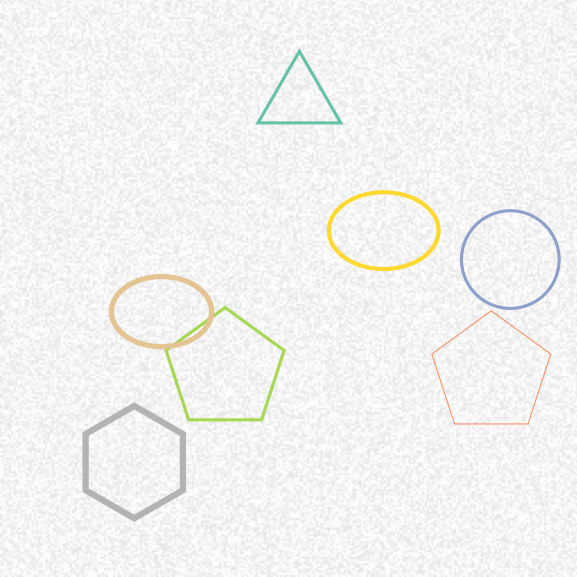[{"shape": "triangle", "thickness": 1.5, "radius": 0.41, "center": [0.518, 0.828]}, {"shape": "pentagon", "thickness": 0.5, "radius": 0.54, "center": [0.851, 0.353]}, {"shape": "circle", "thickness": 1.5, "radius": 0.42, "center": [0.884, 0.55]}, {"shape": "pentagon", "thickness": 1.5, "radius": 0.54, "center": [0.39, 0.359]}, {"shape": "oval", "thickness": 2, "radius": 0.47, "center": [0.664, 0.6]}, {"shape": "oval", "thickness": 2.5, "radius": 0.43, "center": [0.28, 0.46]}, {"shape": "hexagon", "thickness": 3, "radius": 0.49, "center": [0.232, 0.199]}]